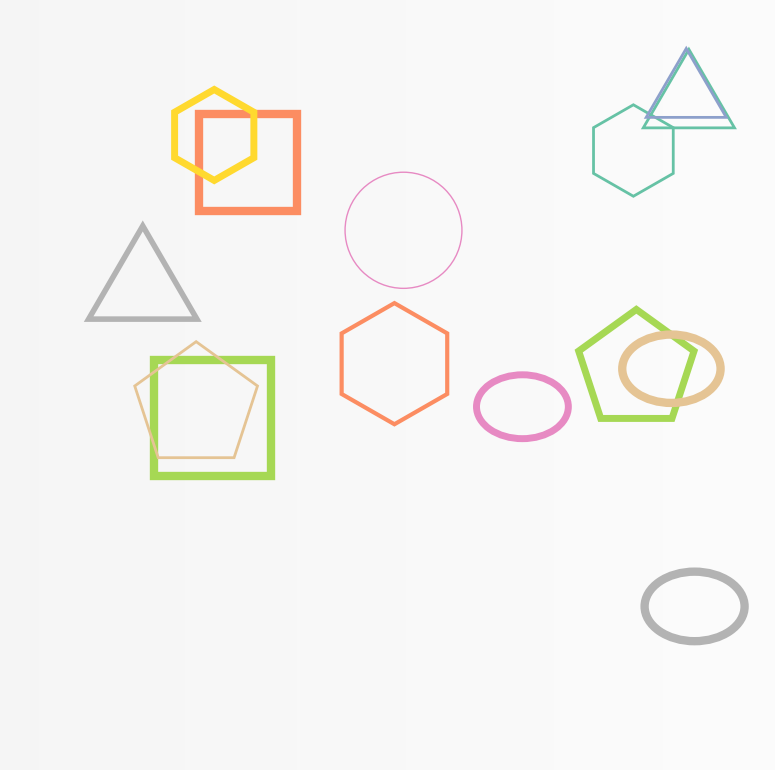[{"shape": "triangle", "thickness": 1, "radius": 0.34, "center": [0.889, 0.868]}, {"shape": "hexagon", "thickness": 1, "radius": 0.3, "center": [0.817, 0.805]}, {"shape": "square", "thickness": 3, "radius": 0.32, "center": [0.32, 0.789]}, {"shape": "hexagon", "thickness": 1.5, "radius": 0.39, "center": [0.509, 0.528]}, {"shape": "triangle", "thickness": 1, "radius": 0.3, "center": [0.885, 0.877]}, {"shape": "oval", "thickness": 2.5, "radius": 0.3, "center": [0.674, 0.472]}, {"shape": "circle", "thickness": 0.5, "radius": 0.38, "center": [0.521, 0.701]}, {"shape": "pentagon", "thickness": 2.5, "radius": 0.39, "center": [0.821, 0.52]}, {"shape": "square", "thickness": 3, "radius": 0.38, "center": [0.274, 0.457]}, {"shape": "hexagon", "thickness": 2.5, "radius": 0.3, "center": [0.276, 0.825]}, {"shape": "oval", "thickness": 3, "radius": 0.32, "center": [0.866, 0.521]}, {"shape": "pentagon", "thickness": 1, "radius": 0.42, "center": [0.253, 0.473]}, {"shape": "triangle", "thickness": 2, "radius": 0.4, "center": [0.184, 0.626]}, {"shape": "oval", "thickness": 3, "radius": 0.32, "center": [0.896, 0.212]}]